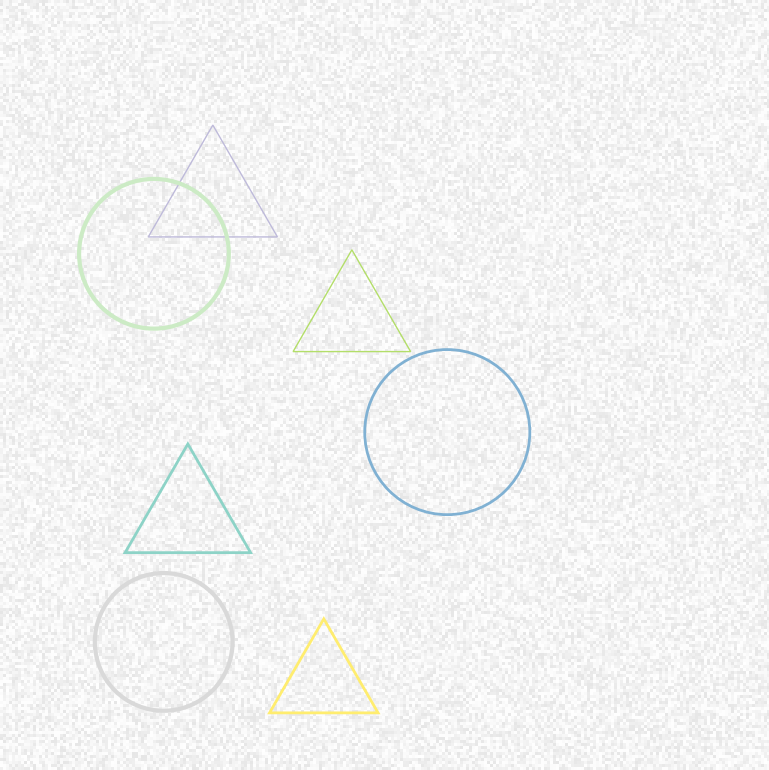[{"shape": "triangle", "thickness": 1, "radius": 0.47, "center": [0.244, 0.329]}, {"shape": "triangle", "thickness": 0.5, "radius": 0.48, "center": [0.276, 0.741]}, {"shape": "circle", "thickness": 1, "radius": 0.54, "center": [0.581, 0.439]}, {"shape": "triangle", "thickness": 0.5, "radius": 0.44, "center": [0.457, 0.587]}, {"shape": "circle", "thickness": 1.5, "radius": 0.45, "center": [0.213, 0.166]}, {"shape": "circle", "thickness": 1.5, "radius": 0.49, "center": [0.2, 0.67]}, {"shape": "triangle", "thickness": 1, "radius": 0.41, "center": [0.421, 0.115]}]